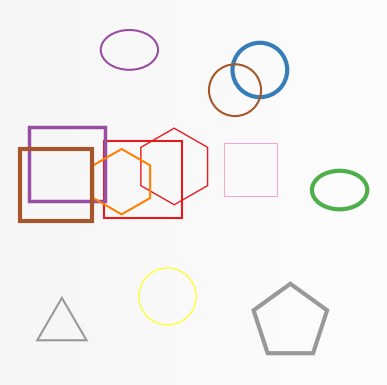[{"shape": "square", "thickness": 1.5, "radius": 0.5, "center": [0.369, 0.533]}, {"shape": "hexagon", "thickness": 1, "radius": 0.5, "center": [0.45, 0.568]}, {"shape": "circle", "thickness": 3, "radius": 0.35, "center": [0.671, 0.818]}, {"shape": "oval", "thickness": 3, "radius": 0.36, "center": [0.876, 0.506]}, {"shape": "oval", "thickness": 1.5, "radius": 0.37, "center": [0.334, 0.87]}, {"shape": "square", "thickness": 2.5, "radius": 0.49, "center": [0.173, 0.574]}, {"shape": "hexagon", "thickness": 1.5, "radius": 0.42, "center": [0.314, 0.528]}, {"shape": "circle", "thickness": 1, "radius": 0.37, "center": [0.432, 0.23]}, {"shape": "square", "thickness": 3, "radius": 0.47, "center": [0.145, 0.519]}, {"shape": "circle", "thickness": 1.5, "radius": 0.34, "center": [0.607, 0.766]}, {"shape": "square", "thickness": 0.5, "radius": 0.34, "center": [0.646, 0.56]}, {"shape": "triangle", "thickness": 1.5, "radius": 0.37, "center": [0.16, 0.153]}, {"shape": "pentagon", "thickness": 3, "radius": 0.5, "center": [0.749, 0.163]}]